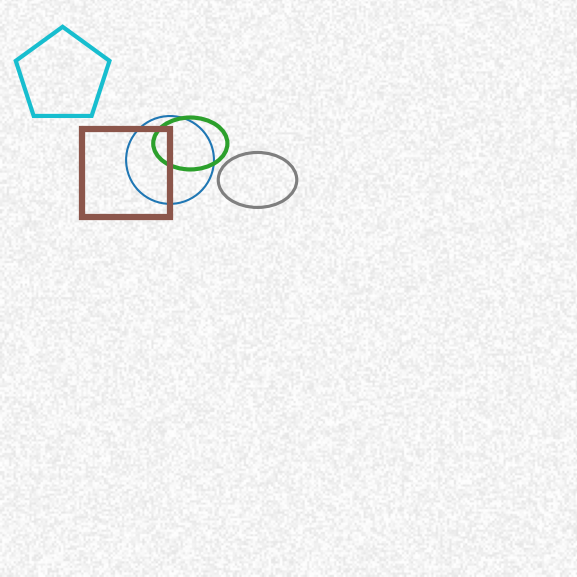[{"shape": "circle", "thickness": 1, "radius": 0.38, "center": [0.294, 0.722]}, {"shape": "oval", "thickness": 2, "radius": 0.32, "center": [0.33, 0.751]}, {"shape": "square", "thickness": 3, "radius": 0.38, "center": [0.218, 0.7]}, {"shape": "oval", "thickness": 1.5, "radius": 0.34, "center": [0.446, 0.688]}, {"shape": "pentagon", "thickness": 2, "radius": 0.43, "center": [0.108, 0.867]}]